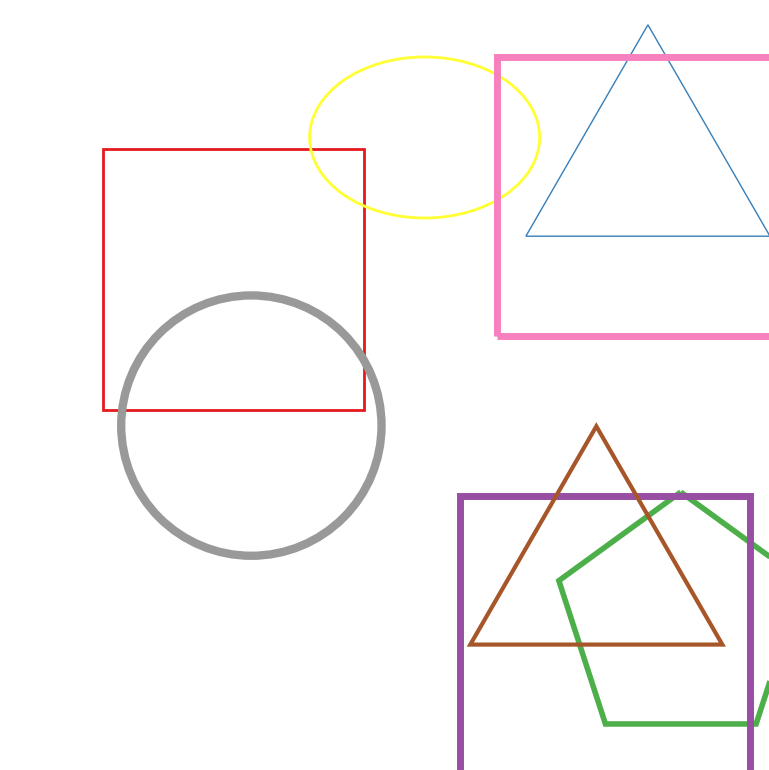[{"shape": "square", "thickness": 1, "radius": 0.85, "center": [0.303, 0.637]}, {"shape": "triangle", "thickness": 0.5, "radius": 0.92, "center": [0.841, 0.785]}, {"shape": "pentagon", "thickness": 2, "radius": 0.83, "center": [0.884, 0.194]}, {"shape": "square", "thickness": 2.5, "radius": 0.94, "center": [0.786, 0.168]}, {"shape": "oval", "thickness": 1, "radius": 0.75, "center": [0.551, 0.821]}, {"shape": "triangle", "thickness": 1.5, "radius": 0.94, "center": [0.774, 0.257]}, {"shape": "square", "thickness": 2.5, "radius": 0.91, "center": [0.828, 0.745]}, {"shape": "circle", "thickness": 3, "radius": 0.85, "center": [0.326, 0.447]}]